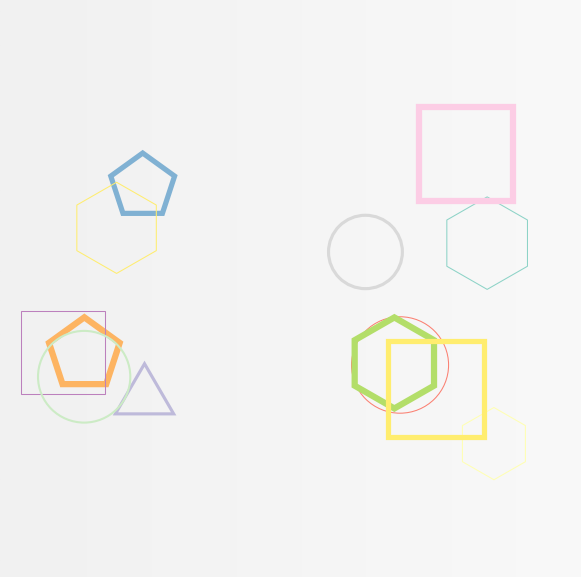[{"shape": "hexagon", "thickness": 0.5, "radius": 0.4, "center": [0.838, 0.578]}, {"shape": "hexagon", "thickness": 0.5, "radius": 0.31, "center": [0.85, 0.231]}, {"shape": "triangle", "thickness": 1.5, "radius": 0.29, "center": [0.249, 0.311]}, {"shape": "circle", "thickness": 0.5, "radius": 0.42, "center": [0.688, 0.367]}, {"shape": "pentagon", "thickness": 2.5, "radius": 0.29, "center": [0.245, 0.676]}, {"shape": "pentagon", "thickness": 3, "radius": 0.32, "center": [0.145, 0.386]}, {"shape": "hexagon", "thickness": 3, "radius": 0.39, "center": [0.678, 0.371]}, {"shape": "square", "thickness": 3, "radius": 0.41, "center": [0.802, 0.732]}, {"shape": "circle", "thickness": 1.5, "radius": 0.32, "center": [0.629, 0.563]}, {"shape": "square", "thickness": 0.5, "radius": 0.36, "center": [0.109, 0.389]}, {"shape": "circle", "thickness": 1, "radius": 0.4, "center": [0.145, 0.347]}, {"shape": "square", "thickness": 2.5, "radius": 0.41, "center": [0.75, 0.325]}, {"shape": "hexagon", "thickness": 0.5, "radius": 0.39, "center": [0.201, 0.605]}]